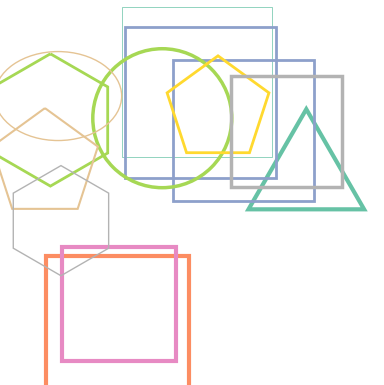[{"shape": "triangle", "thickness": 3, "radius": 0.87, "center": [0.796, 0.543]}, {"shape": "square", "thickness": 0.5, "radius": 0.97, "center": [0.512, 0.787]}, {"shape": "square", "thickness": 3, "radius": 0.93, "center": [0.304, 0.149]}, {"shape": "square", "thickness": 2, "radius": 0.98, "center": [0.52, 0.734]}, {"shape": "square", "thickness": 2, "radius": 0.91, "center": [0.633, 0.662]}, {"shape": "square", "thickness": 3, "radius": 0.75, "center": [0.309, 0.211]}, {"shape": "hexagon", "thickness": 2, "radius": 0.86, "center": [0.131, 0.688]}, {"shape": "circle", "thickness": 2.5, "radius": 0.9, "center": [0.422, 0.693]}, {"shape": "pentagon", "thickness": 2, "radius": 0.7, "center": [0.566, 0.716]}, {"shape": "oval", "thickness": 1, "radius": 0.83, "center": [0.151, 0.751]}, {"shape": "pentagon", "thickness": 1.5, "radius": 0.72, "center": [0.117, 0.575]}, {"shape": "hexagon", "thickness": 1, "radius": 0.72, "center": [0.158, 0.427]}, {"shape": "square", "thickness": 2.5, "radius": 0.72, "center": [0.744, 0.658]}]